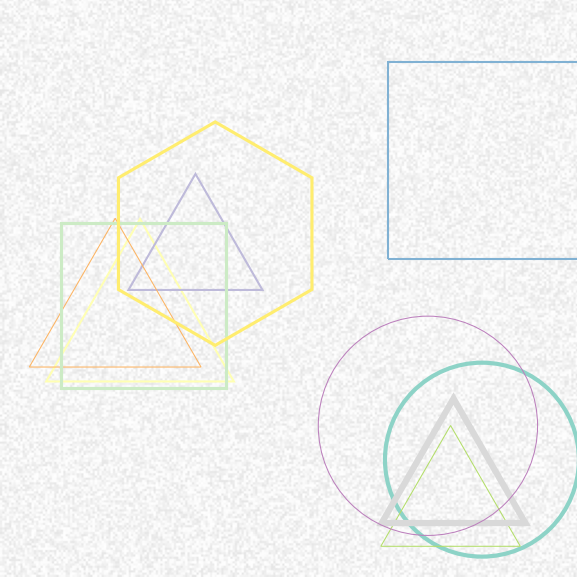[{"shape": "circle", "thickness": 2, "radius": 0.84, "center": [0.835, 0.203]}, {"shape": "triangle", "thickness": 1, "radius": 0.94, "center": [0.243, 0.432]}, {"shape": "triangle", "thickness": 1, "radius": 0.67, "center": [0.338, 0.564]}, {"shape": "square", "thickness": 1, "radius": 0.85, "center": [0.844, 0.721]}, {"shape": "triangle", "thickness": 0.5, "radius": 0.86, "center": [0.199, 0.449]}, {"shape": "triangle", "thickness": 0.5, "radius": 0.7, "center": [0.78, 0.123]}, {"shape": "triangle", "thickness": 3, "radius": 0.72, "center": [0.785, 0.165]}, {"shape": "circle", "thickness": 0.5, "radius": 0.95, "center": [0.741, 0.262]}, {"shape": "square", "thickness": 1.5, "radius": 0.71, "center": [0.249, 0.47]}, {"shape": "hexagon", "thickness": 1.5, "radius": 0.97, "center": [0.373, 0.595]}]